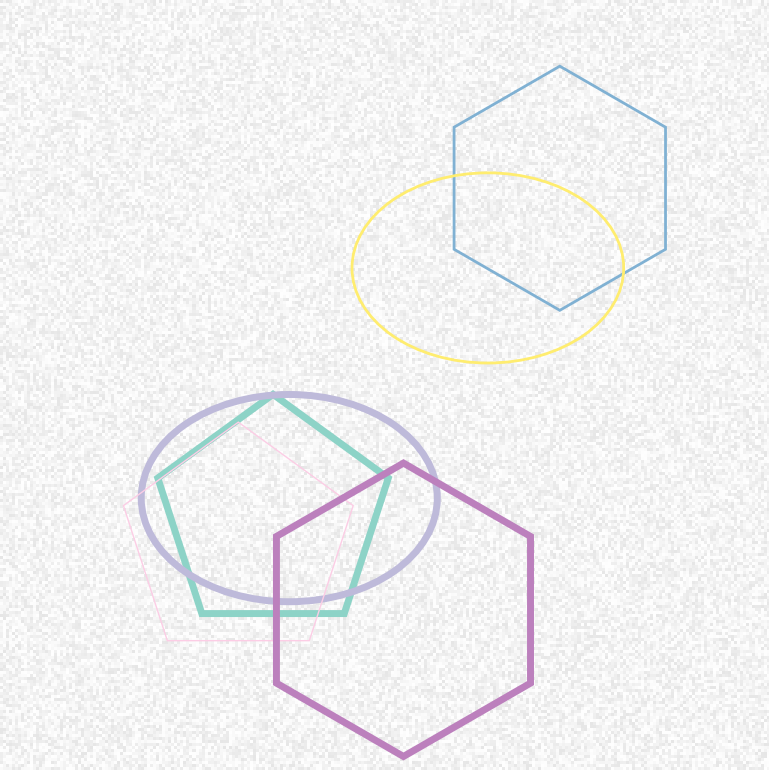[{"shape": "pentagon", "thickness": 2.5, "radius": 0.79, "center": [0.355, 0.331]}, {"shape": "oval", "thickness": 2.5, "radius": 0.96, "center": [0.376, 0.353]}, {"shape": "hexagon", "thickness": 1, "radius": 0.79, "center": [0.727, 0.756]}, {"shape": "pentagon", "thickness": 0.5, "radius": 0.78, "center": [0.309, 0.295]}, {"shape": "hexagon", "thickness": 2.5, "radius": 0.95, "center": [0.524, 0.208]}, {"shape": "oval", "thickness": 1, "radius": 0.88, "center": [0.634, 0.652]}]